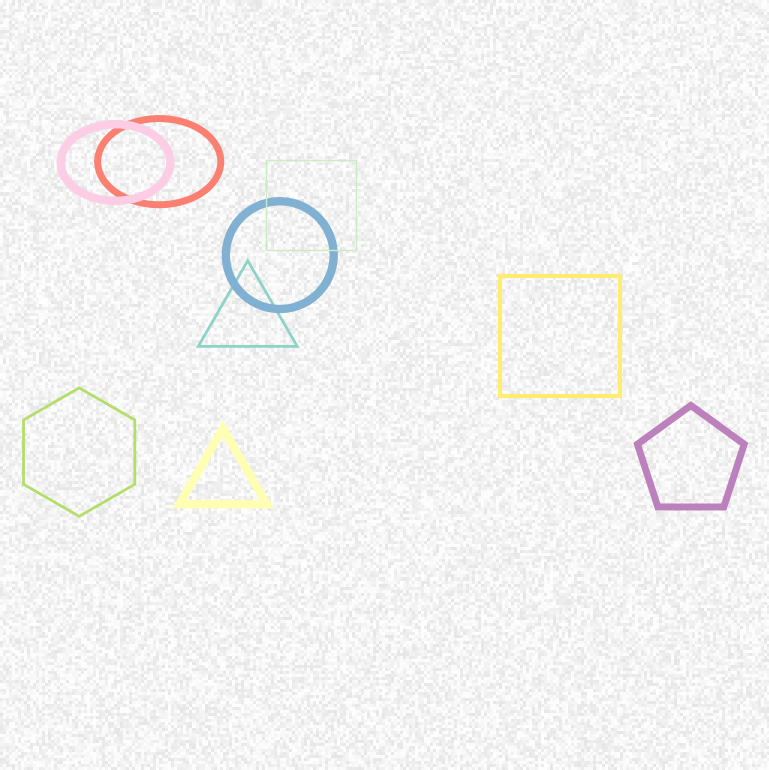[{"shape": "triangle", "thickness": 1, "radius": 0.37, "center": [0.322, 0.587]}, {"shape": "triangle", "thickness": 3, "radius": 0.33, "center": [0.29, 0.378]}, {"shape": "oval", "thickness": 2.5, "radius": 0.4, "center": [0.207, 0.79]}, {"shape": "circle", "thickness": 3, "radius": 0.35, "center": [0.363, 0.669]}, {"shape": "hexagon", "thickness": 1, "radius": 0.42, "center": [0.103, 0.413]}, {"shape": "oval", "thickness": 3, "radius": 0.36, "center": [0.15, 0.789]}, {"shape": "pentagon", "thickness": 2.5, "radius": 0.36, "center": [0.897, 0.401]}, {"shape": "square", "thickness": 0.5, "radius": 0.29, "center": [0.404, 0.734]}, {"shape": "square", "thickness": 1.5, "radius": 0.39, "center": [0.727, 0.563]}]